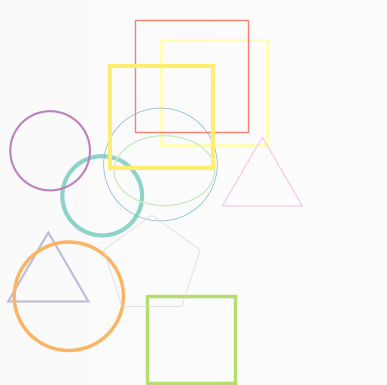[{"shape": "circle", "thickness": 3, "radius": 0.51, "center": [0.264, 0.491]}, {"shape": "square", "thickness": 2, "radius": 0.68, "center": [0.552, 0.761]}, {"shape": "triangle", "thickness": 1.5, "radius": 0.6, "center": [0.125, 0.277]}, {"shape": "square", "thickness": 1, "radius": 0.72, "center": [0.494, 0.802]}, {"shape": "circle", "thickness": 0.5, "radius": 0.73, "center": [0.414, 0.573]}, {"shape": "circle", "thickness": 2.5, "radius": 0.7, "center": [0.178, 0.231]}, {"shape": "square", "thickness": 2.5, "radius": 0.57, "center": [0.494, 0.117]}, {"shape": "triangle", "thickness": 1, "radius": 0.6, "center": [0.677, 0.525]}, {"shape": "pentagon", "thickness": 0.5, "radius": 0.66, "center": [0.392, 0.31]}, {"shape": "circle", "thickness": 1.5, "radius": 0.51, "center": [0.129, 0.608]}, {"shape": "oval", "thickness": 1, "radius": 0.65, "center": [0.424, 0.557]}, {"shape": "square", "thickness": 3, "radius": 0.66, "center": [0.416, 0.696]}]